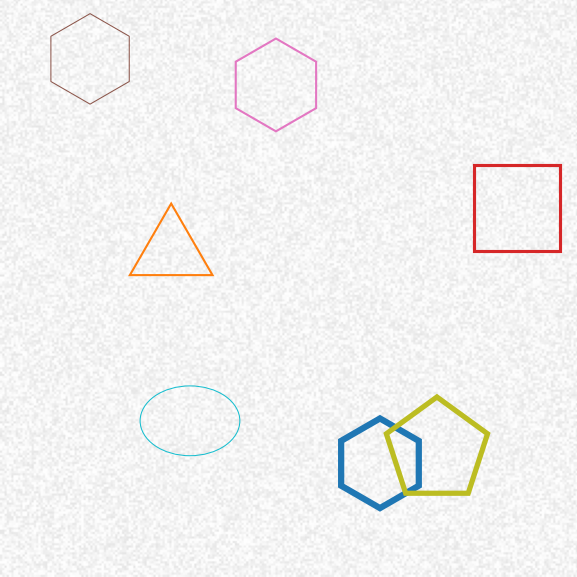[{"shape": "hexagon", "thickness": 3, "radius": 0.39, "center": [0.658, 0.197]}, {"shape": "triangle", "thickness": 1, "radius": 0.41, "center": [0.296, 0.564]}, {"shape": "square", "thickness": 1.5, "radius": 0.37, "center": [0.895, 0.639]}, {"shape": "hexagon", "thickness": 0.5, "radius": 0.39, "center": [0.156, 0.897]}, {"shape": "hexagon", "thickness": 1, "radius": 0.4, "center": [0.478, 0.852]}, {"shape": "pentagon", "thickness": 2.5, "radius": 0.46, "center": [0.757, 0.22]}, {"shape": "oval", "thickness": 0.5, "radius": 0.43, "center": [0.329, 0.27]}]